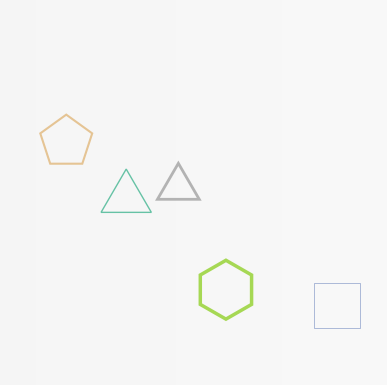[{"shape": "triangle", "thickness": 1, "radius": 0.37, "center": [0.326, 0.486]}, {"shape": "square", "thickness": 0.5, "radius": 0.29, "center": [0.869, 0.207]}, {"shape": "hexagon", "thickness": 2.5, "radius": 0.38, "center": [0.583, 0.248]}, {"shape": "pentagon", "thickness": 1.5, "radius": 0.35, "center": [0.171, 0.632]}, {"shape": "triangle", "thickness": 2, "radius": 0.31, "center": [0.46, 0.513]}]